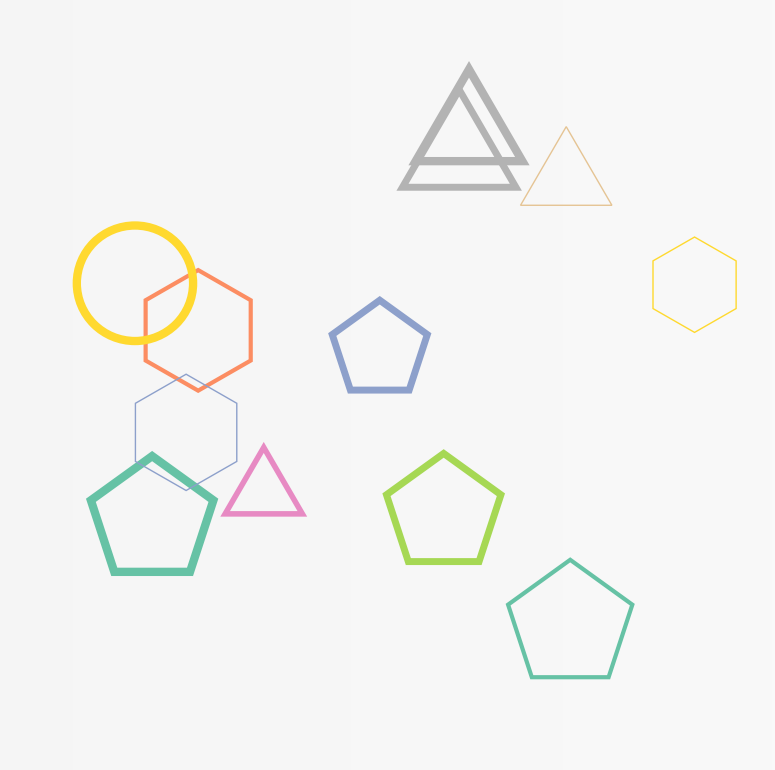[{"shape": "pentagon", "thickness": 1.5, "radius": 0.42, "center": [0.736, 0.189]}, {"shape": "pentagon", "thickness": 3, "radius": 0.42, "center": [0.196, 0.325]}, {"shape": "hexagon", "thickness": 1.5, "radius": 0.39, "center": [0.256, 0.571]}, {"shape": "hexagon", "thickness": 0.5, "radius": 0.38, "center": [0.24, 0.438]}, {"shape": "pentagon", "thickness": 2.5, "radius": 0.32, "center": [0.49, 0.546]}, {"shape": "triangle", "thickness": 2, "radius": 0.29, "center": [0.34, 0.361]}, {"shape": "pentagon", "thickness": 2.5, "radius": 0.39, "center": [0.573, 0.333]}, {"shape": "circle", "thickness": 3, "radius": 0.38, "center": [0.174, 0.632]}, {"shape": "hexagon", "thickness": 0.5, "radius": 0.31, "center": [0.896, 0.63]}, {"shape": "triangle", "thickness": 0.5, "radius": 0.34, "center": [0.731, 0.767]}, {"shape": "triangle", "thickness": 3, "radius": 0.4, "center": [0.605, 0.83]}, {"shape": "triangle", "thickness": 2.5, "radius": 0.42, "center": [0.592, 0.799]}]